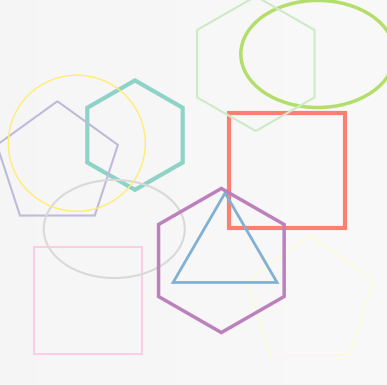[{"shape": "hexagon", "thickness": 3, "radius": 0.71, "center": [0.348, 0.649]}, {"shape": "pentagon", "thickness": 0.5, "radius": 0.86, "center": [0.8, 0.217]}, {"shape": "pentagon", "thickness": 1.5, "radius": 0.82, "center": [0.148, 0.573]}, {"shape": "square", "thickness": 3, "radius": 0.75, "center": [0.741, 0.556]}, {"shape": "triangle", "thickness": 2, "radius": 0.77, "center": [0.581, 0.344]}, {"shape": "oval", "thickness": 2.5, "radius": 0.99, "center": [0.82, 0.86]}, {"shape": "square", "thickness": 1.5, "radius": 0.69, "center": [0.227, 0.22]}, {"shape": "oval", "thickness": 1.5, "radius": 0.91, "center": [0.295, 0.405]}, {"shape": "hexagon", "thickness": 2.5, "radius": 0.94, "center": [0.571, 0.323]}, {"shape": "hexagon", "thickness": 1.5, "radius": 0.88, "center": [0.66, 0.835]}, {"shape": "circle", "thickness": 1, "radius": 0.88, "center": [0.198, 0.628]}]